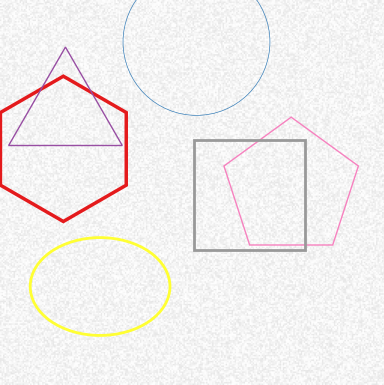[{"shape": "hexagon", "thickness": 2.5, "radius": 0.94, "center": [0.165, 0.613]}, {"shape": "circle", "thickness": 0.5, "radius": 0.95, "center": [0.51, 0.891]}, {"shape": "triangle", "thickness": 1, "radius": 0.85, "center": [0.17, 0.707]}, {"shape": "oval", "thickness": 2, "radius": 0.91, "center": [0.26, 0.256]}, {"shape": "pentagon", "thickness": 1, "radius": 0.92, "center": [0.756, 0.512]}, {"shape": "square", "thickness": 2, "radius": 0.72, "center": [0.648, 0.494]}]